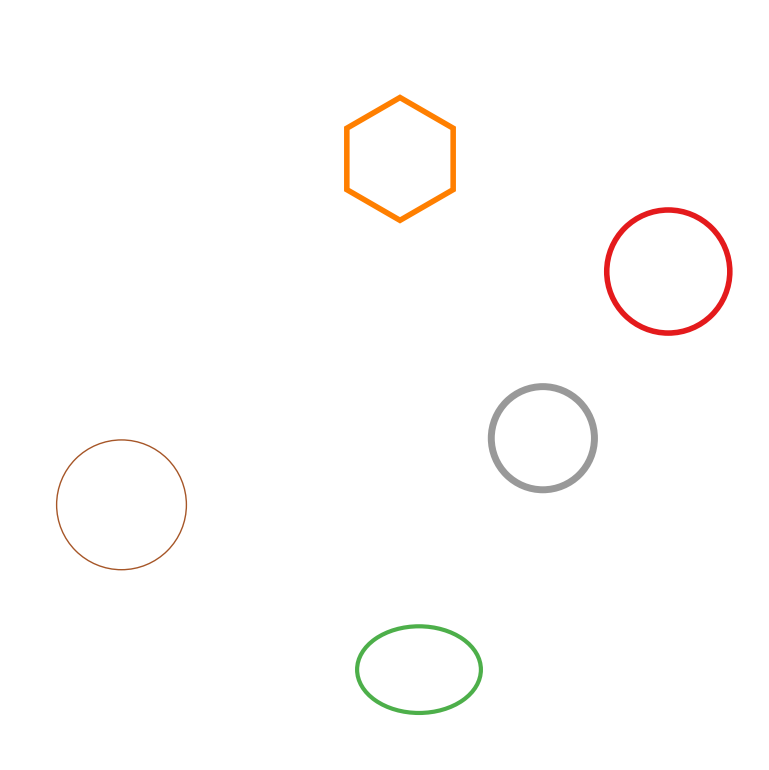[{"shape": "circle", "thickness": 2, "radius": 0.4, "center": [0.868, 0.647]}, {"shape": "oval", "thickness": 1.5, "radius": 0.4, "center": [0.544, 0.13]}, {"shape": "hexagon", "thickness": 2, "radius": 0.4, "center": [0.519, 0.794]}, {"shape": "circle", "thickness": 0.5, "radius": 0.42, "center": [0.158, 0.344]}, {"shape": "circle", "thickness": 2.5, "radius": 0.33, "center": [0.705, 0.431]}]